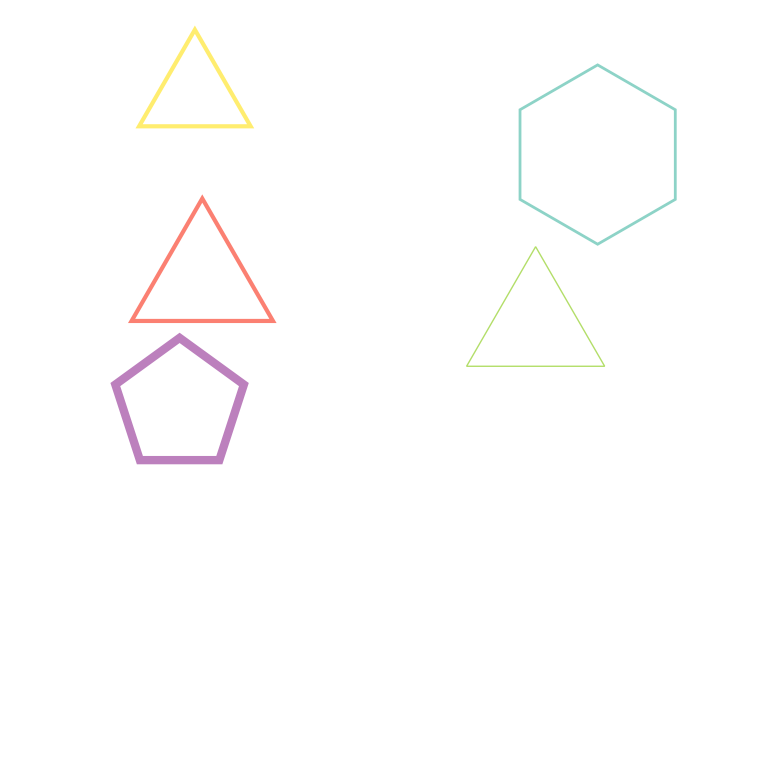[{"shape": "hexagon", "thickness": 1, "radius": 0.58, "center": [0.776, 0.799]}, {"shape": "triangle", "thickness": 1.5, "radius": 0.53, "center": [0.263, 0.636]}, {"shape": "triangle", "thickness": 0.5, "radius": 0.52, "center": [0.696, 0.576]}, {"shape": "pentagon", "thickness": 3, "radius": 0.44, "center": [0.233, 0.473]}, {"shape": "triangle", "thickness": 1.5, "radius": 0.42, "center": [0.253, 0.878]}]